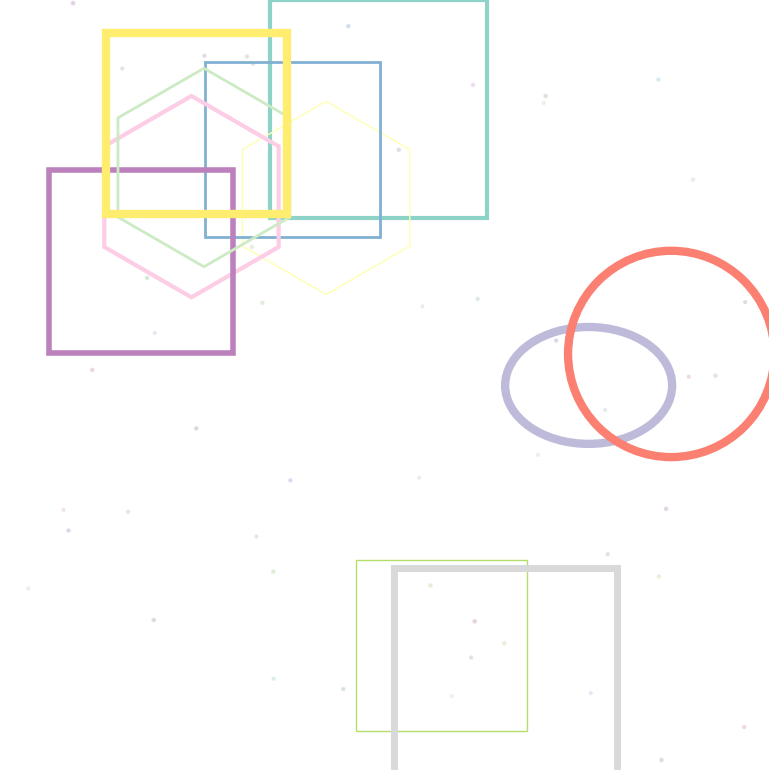[{"shape": "square", "thickness": 1.5, "radius": 0.71, "center": [0.491, 0.859]}, {"shape": "hexagon", "thickness": 0.5, "radius": 0.63, "center": [0.424, 0.743]}, {"shape": "oval", "thickness": 3, "radius": 0.54, "center": [0.764, 0.499]}, {"shape": "circle", "thickness": 3, "radius": 0.67, "center": [0.872, 0.54]}, {"shape": "square", "thickness": 1, "radius": 0.57, "center": [0.38, 0.805]}, {"shape": "square", "thickness": 0.5, "radius": 0.55, "center": [0.574, 0.161]}, {"shape": "hexagon", "thickness": 1.5, "radius": 0.65, "center": [0.249, 0.745]}, {"shape": "square", "thickness": 2.5, "radius": 0.72, "center": [0.657, 0.117]}, {"shape": "square", "thickness": 2, "radius": 0.6, "center": [0.183, 0.66]}, {"shape": "hexagon", "thickness": 1, "radius": 0.64, "center": [0.265, 0.782]}, {"shape": "square", "thickness": 3, "radius": 0.59, "center": [0.255, 0.839]}]